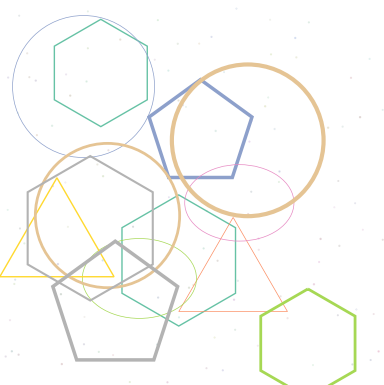[{"shape": "hexagon", "thickness": 1, "radius": 0.7, "center": [0.262, 0.81]}, {"shape": "hexagon", "thickness": 1, "radius": 0.85, "center": [0.464, 0.323]}, {"shape": "triangle", "thickness": 0.5, "radius": 0.81, "center": [0.606, 0.272]}, {"shape": "pentagon", "thickness": 2.5, "radius": 0.7, "center": [0.521, 0.653]}, {"shape": "circle", "thickness": 0.5, "radius": 0.92, "center": [0.217, 0.775]}, {"shape": "oval", "thickness": 0.5, "radius": 0.71, "center": [0.622, 0.473]}, {"shape": "hexagon", "thickness": 2, "radius": 0.71, "center": [0.8, 0.108]}, {"shape": "oval", "thickness": 0.5, "radius": 0.74, "center": [0.362, 0.277]}, {"shape": "triangle", "thickness": 1, "radius": 0.86, "center": [0.148, 0.367]}, {"shape": "circle", "thickness": 3, "radius": 0.99, "center": [0.643, 0.636]}, {"shape": "circle", "thickness": 2, "radius": 0.94, "center": [0.279, 0.44]}, {"shape": "hexagon", "thickness": 1.5, "radius": 0.94, "center": [0.234, 0.407]}, {"shape": "pentagon", "thickness": 2.5, "radius": 0.85, "center": [0.299, 0.203]}]